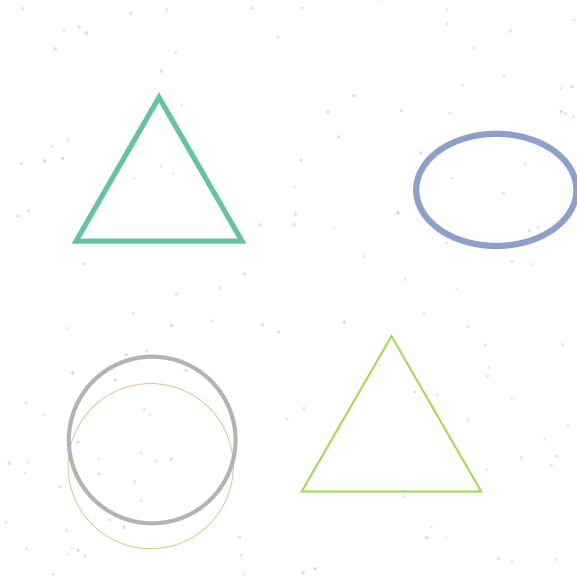[{"shape": "triangle", "thickness": 2.5, "radius": 0.83, "center": [0.275, 0.665]}, {"shape": "oval", "thickness": 3, "radius": 0.69, "center": [0.859, 0.67]}, {"shape": "triangle", "thickness": 1, "radius": 0.9, "center": [0.678, 0.238]}, {"shape": "circle", "thickness": 0.5, "radius": 0.72, "center": [0.261, 0.192]}, {"shape": "circle", "thickness": 2, "radius": 0.72, "center": [0.264, 0.237]}]